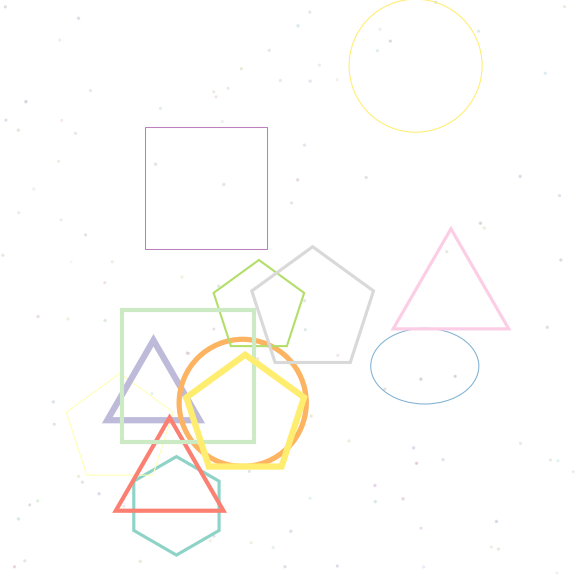[{"shape": "hexagon", "thickness": 1.5, "radius": 0.43, "center": [0.305, 0.123]}, {"shape": "pentagon", "thickness": 0.5, "radius": 0.49, "center": [0.207, 0.255]}, {"shape": "triangle", "thickness": 3, "radius": 0.46, "center": [0.266, 0.318]}, {"shape": "triangle", "thickness": 2, "radius": 0.54, "center": [0.294, 0.169]}, {"shape": "oval", "thickness": 0.5, "radius": 0.47, "center": [0.736, 0.365]}, {"shape": "circle", "thickness": 2.5, "radius": 0.55, "center": [0.42, 0.302]}, {"shape": "pentagon", "thickness": 1, "radius": 0.41, "center": [0.448, 0.467]}, {"shape": "triangle", "thickness": 1.5, "radius": 0.58, "center": [0.781, 0.487]}, {"shape": "pentagon", "thickness": 1.5, "radius": 0.55, "center": [0.541, 0.461]}, {"shape": "square", "thickness": 0.5, "radius": 0.53, "center": [0.356, 0.674]}, {"shape": "square", "thickness": 2, "radius": 0.57, "center": [0.326, 0.348]}, {"shape": "circle", "thickness": 0.5, "radius": 0.58, "center": [0.72, 0.885]}, {"shape": "pentagon", "thickness": 3, "radius": 0.54, "center": [0.425, 0.278]}]